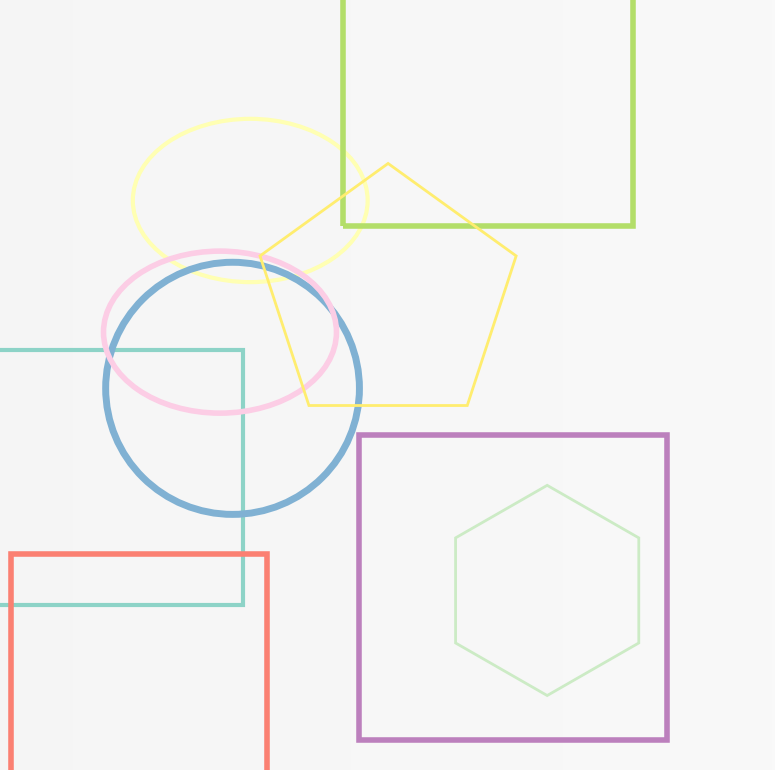[{"shape": "square", "thickness": 1.5, "radius": 0.83, "center": [0.148, 0.38]}, {"shape": "oval", "thickness": 1.5, "radius": 0.76, "center": [0.323, 0.74]}, {"shape": "square", "thickness": 2, "radius": 0.82, "center": [0.18, 0.116]}, {"shape": "circle", "thickness": 2.5, "radius": 0.82, "center": [0.3, 0.496]}, {"shape": "square", "thickness": 2, "radius": 0.93, "center": [0.63, 0.894]}, {"shape": "oval", "thickness": 2, "radius": 0.75, "center": [0.284, 0.569]}, {"shape": "square", "thickness": 2, "radius": 0.99, "center": [0.662, 0.237]}, {"shape": "hexagon", "thickness": 1, "radius": 0.68, "center": [0.706, 0.233]}, {"shape": "pentagon", "thickness": 1, "radius": 0.87, "center": [0.501, 0.614]}]